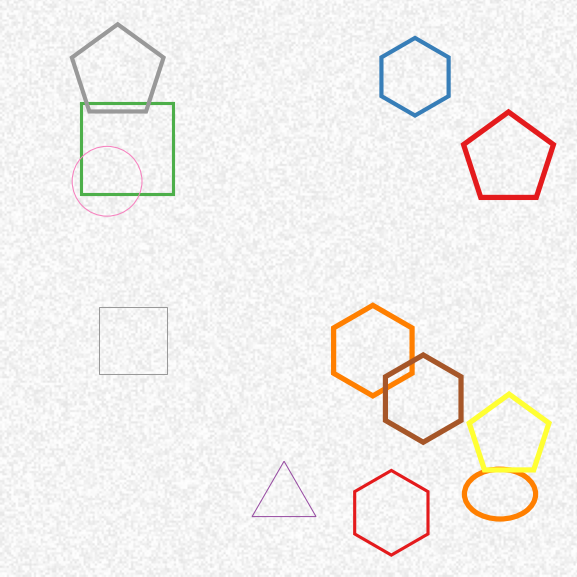[{"shape": "pentagon", "thickness": 2.5, "radius": 0.41, "center": [0.881, 0.723]}, {"shape": "hexagon", "thickness": 1.5, "radius": 0.37, "center": [0.678, 0.111]}, {"shape": "hexagon", "thickness": 2, "radius": 0.34, "center": [0.719, 0.866]}, {"shape": "square", "thickness": 1.5, "radius": 0.4, "center": [0.22, 0.742]}, {"shape": "triangle", "thickness": 0.5, "radius": 0.32, "center": [0.492, 0.137]}, {"shape": "oval", "thickness": 2.5, "radius": 0.31, "center": [0.866, 0.144]}, {"shape": "hexagon", "thickness": 2.5, "radius": 0.39, "center": [0.646, 0.392]}, {"shape": "pentagon", "thickness": 2.5, "radius": 0.36, "center": [0.882, 0.244]}, {"shape": "hexagon", "thickness": 2.5, "radius": 0.38, "center": [0.733, 0.309]}, {"shape": "circle", "thickness": 0.5, "radius": 0.3, "center": [0.185, 0.685]}, {"shape": "pentagon", "thickness": 2, "radius": 0.42, "center": [0.204, 0.874]}, {"shape": "square", "thickness": 0.5, "radius": 0.29, "center": [0.23, 0.409]}]